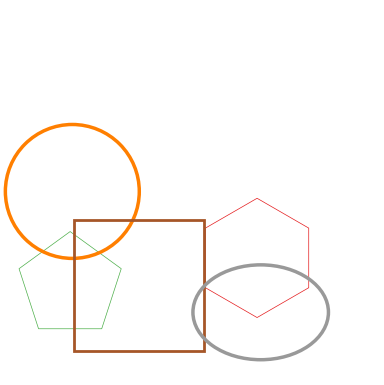[{"shape": "hexagon", "thickness": 0.5, "radius": 0.77, "center": [0.668, 0.33]}, {"shape": "pentagon", "thickness": 0.5, "radius": 0.7, "center": [0.182, 0.259]}, {"shape": "circle", "thickness": 2.5, "radius": 0.87, "center": [0.188, 0.503]}, {"shape": "square", "thickness": 2, "radius": 0.85, "center": [0.361, 0.259]}, {"shape": "oval", "thickness": 2.5, "radius": 0.88, "center": [0.677, 0.189]}]